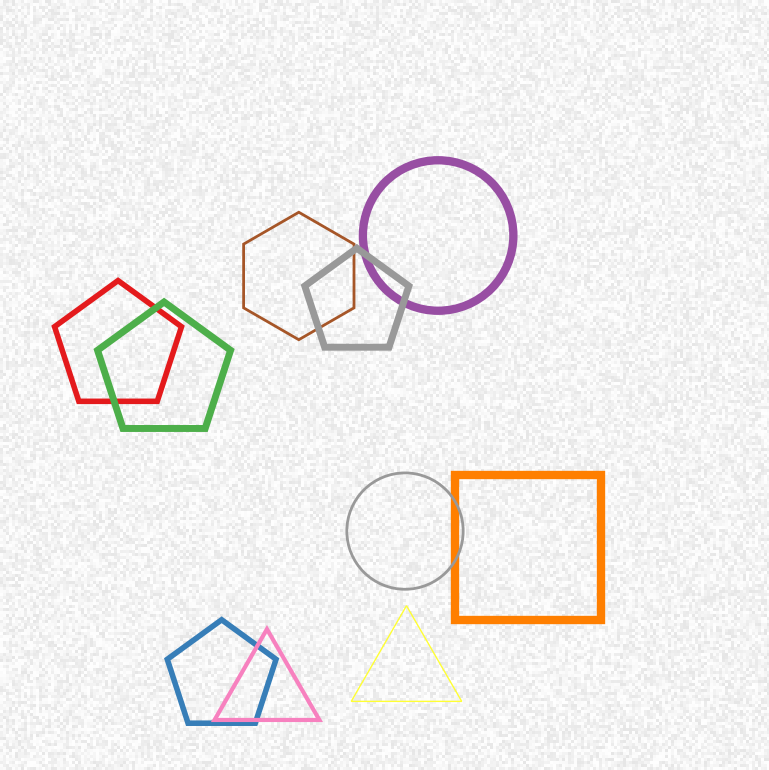[{"shape": "pentagon", "thickness": 2, "radius": 0.43, "center": [0.153, 0.549]}, {"shape": "pentagon", "thickness": 2, "radius": 0.37, "center": [0.288, 0.121]}, {"shape": "pentagon", "thickness": 2.5, "radius": 0.45, "center": [0.213, 0.517]}, {"shape": "circle", "thickness": 3, "radius": 0.49, "center": [0.569, 0.694]}, {"shape": "square", "thickness": 3, "radius": 0.47, "center": [0.686, 0.289]}, {"shape": "triangle", "thickness": 0.5, "radius": 0.41, "center": [0.528, 0.131]}, {"shape": "hexagon", "thickness": 1, "radius": 0.41, "center": [0.388, 0.642]}, {"shape": "triangle", "thickness": 1.5, "radius": 0.39, "center": [0.347, 0.104]}, {"shape": "circle", "thickness": 1, "radius": 0.38, "center": [0.526, 0.31]}, {"shape": "pentagon", "thickness": 2.5, "radius": 0.36, "center": [0.463, 0.607]}]